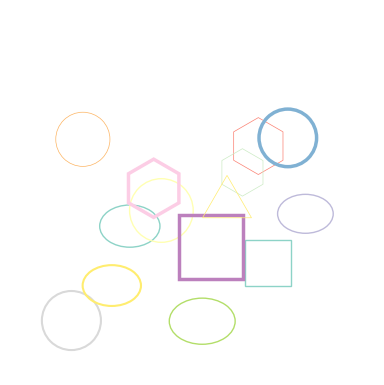[{"shape": "oval", "thickness": 1, "radius": 0.39, "center": [0.337, 0.413]}, {"shape": "square", "thickness": 1, "radius": 0.3, "center": [0.696, 0.317]}, {"shape": "circle", "thickness": 1, "radius": 0.41, "center": [0.419, 0.453]}, {"shape": "oval", "thickness": 1, "radius": 0.36, "center": [0.793, 0.445]}, {"shape": "hexagon", "thickness": 0.5, "radius": 0.37, "center": [0.671, 0.621]}, {"shape": "circle", "thickness": 2.5, "radius": 0.37, "center": [0.748, 0.642]}, {"shape": "circle", "thickness": 0.5, "radius": 0.35, "center": [0.215, 0.638]}, {"shape": "oval", "thickness": 1, "radius": 0.43, "center": [0.525, 0.166]}, {"shape": "hexagon", "thickness": 2.5, "radius": 0.38, "center": [0.399, 0.511]}, {"shape": "circle", "thickness": 1.5, "radius": 0.38, "center": [0.185, 0.167]}, {"shape": "square", "thickness": 2.5, "radius": 0.42, "center": [0.547, 0.359]}, {"shape": "hexagon", "thickness": 0.5, "radius": 0.31, "center": [0.63, 0.552]}, {"shape": "triangle", "thickness": 0.5, "radius": 0.37, "center": [0.59, 0.471]}, {"shape": "oval", "thickness": 1.5, "radius": 0.38, "center": [0.29, 0.258]}]